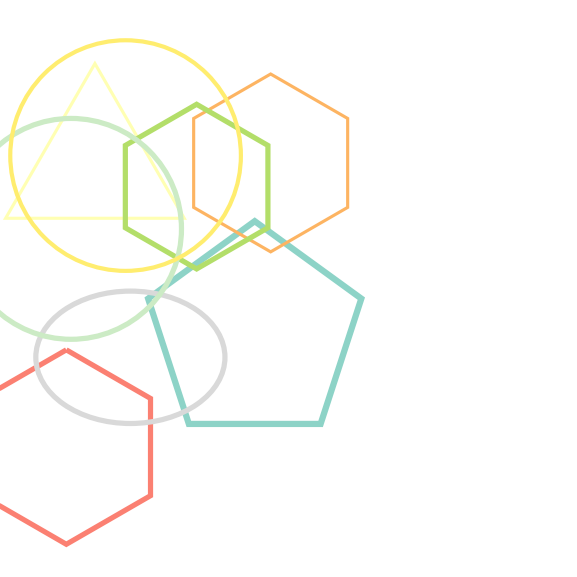[{"shape": "pentagon", "thickness": 3, "radius": 0.97, "center": [0.441, 0.422]}, {"shape": "triangle", "thickness": 1.5, "radius": 0.89, "center": [0.164, 0.71]}, {"shape": "hexagon", "thickness": 2.5, "radius": 0.84, "center": [0.115, 0.225]}, {"shape": "hexagon", "thickness": 1.5, "radius": 0.77, "center": [0.469, 0.717]}, {"shape": "hexagon", "thickness": 2.5, "radius": 0.71, "center": [0.34, 0.676]}, {"shape": "oval", "thickness": 2.5, "radius": 0.82, "center": [0.226, 0.38]}, {"shape": "circle", "thickness": 2.5, "radius": 0.96, "center": [0.123, 0.603]}, {"shape": "circle", "thickness": 2, "radius": 1.0, "center": [0.217, 0.73]}]